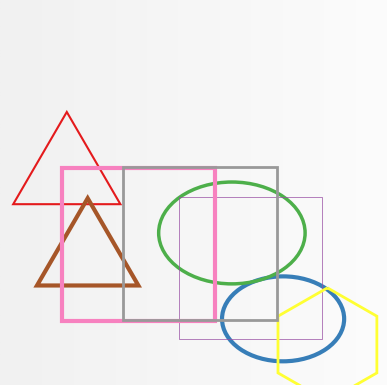[{"shape": "triangle", "thickness": 1.5, "radius": 0.8, "center": [0.172, 0.549]}, {"shape": "oval", "thickness": 3, "radius": 0.79, "center": [0.731, 0.172]}, {"shape": "oval", "thickness": 2.5, "radius": 0.94, "center": [0.598, 0.395]}, {"shape": "square", "thickness": 0.5, "radius": 0.92, "center": [0.646, 0.303]}, {"shape": "hexagon", "thickness": 2, "radius": 0.74, "center": [0.845, 0.105]}, {"shape": "triangle", "thickness": 3, "radius": 0.76, "center": [0.226, 0.334]}, {"shape": "square", "thickness": 3, "radius": 0.99, "center": [0.358, 0.366]}, {"shape": "square", "thickness": 2, "radius": 0.99, "center": [0.516, 0.368]}]